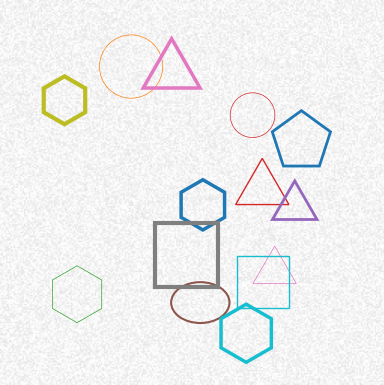[{"shape": "hexagon", "thickness": 2.5, "radius": 0.33, "center": [0.527, 0.468]}, {"shape": "pentagon", "thickness": 2, "radius": 0.4, "center": [0.783, 0.633]}, {"shape": "circle", "thickness": 0.5, "radius": 0.41, "center": [0.341, 0.827]}, {"shape": "hexagon", "thickness": 0.5, "radius": 0.37, "center": [0.2, 0.236]}, {"shape": "triangle", "thickness": 1, "radius": 0.4, "center": [0.681, 0.509]}, {"shape": "circle", "thickness": 0.5, "radius": 0.29, "center": [0.656, 0.701]}, {"shape": "triangle", "thickness": 2, "radius": 0.33, "center": [0.766, 0.463]}, {"shape": "oval", "thickness": 1.5, "radius": 0.38, "center": [0.52, 0.214]}, {"shape": "triangle", "thickness": 2.5, "radius": 0.43, "center": [0.446, 0.814]}, {"shape": "triangle", "thickness": 0.5, "radius": 0.33, "center": [0.713, 0.296]}, {"shape": "square", "thickness": 3, "radius": 0.41, "center": [0.484, 0.338]}, {"shape": "hexagon", "thickness": 3, "radius": 0.31, "center": [0.167, 0.74]}, {"shape": "hexagon", "thickness": 2.5, "radius": 0.38, "center": [0.639, 0.134]}, {"shape": "square", "thickness": 1, "radius": 0.34, "center": [0.683, 0.268]}]